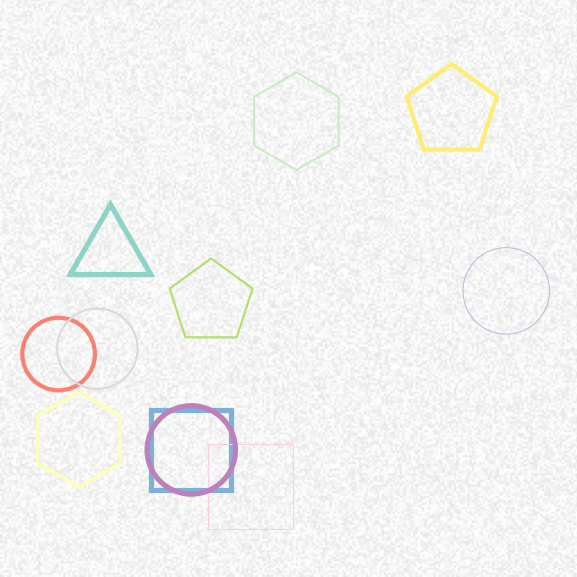[{"shape": "triangle", "thickness": 2.5, "radius": 0.4, "center": [0.191, 0.564]}, {"shape": "hexagon", "thickness": 1.5, "radius": 0.41, "center": [0.137, 0.238]}, {"shape": "circle", "thickness": 0.5, "radius": 0.37, "center": [0.877, 0.495]}, {"shape": "circle", "thickness": 2, "radius": 0.31, "center": [0.101, 0.386]}, {"shape": "square", "thickness": 2.5, "radius": 0.34, "center": [0.331, 0.22]}, {"shape": "pentagon", "thickness": 1, "radius": 0.38, "center": [0.366, 0.476]}, {"shape": "square", "thickness": 0.5, "radius": 0.37, "center": [0.433, 0.157]}, {"shape": "circle", "thickness": 1, "radius": 0.35, "center": [0.169, 0.395]}, {"shape": "circle", "thickness": 2.5, "radius": 0.38, "center": [0.331, 0.22]}, {"shape": "hexagon", "thickness": 1, "radius": 0.42, "center": [0.513, 0.789]}, {"shape": "pentagon", "thickness": 2, "radius": 0.41, "center": [0.782, 0.806]}]